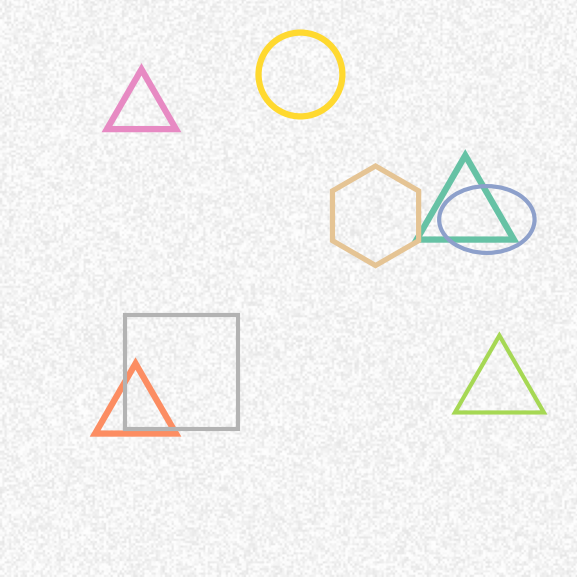[{"shape": "triangle", "thickness": 3, "radius": 0.49, "center": [0.806, 0.633]}, {"shape": "triangle", "thickness": 3, "radius": 0.4, "center": [0.235, 0.289]}, {"shape": "oval", "thickness": 2, "radius": 0.41, "center": [0.843, 0.619]}, {"shape": "triangle", "thickness": 3, "radius": 0.35, "center": [0.245, 0.81]}, {"shape": "triangle", "thickness": 2, "radius": 0.44, "center": [0.865, 0.329]}, {"shape": "circle", "thickness": 3, "radius": 0.36, "center": [0.52, 0.87]}, {"shape": "hexagon", "thickness": 2.5, "radius": 0.43, "center": [0.65, 0.625]}, {"shape": "square", "thickness": 2, "radius": 0.49, "center": [0.314, 0.355]}]